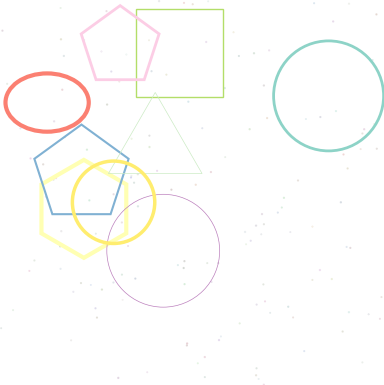[{"shape": "circle", "thickness": 2, "radius": 0.71, "center": [0.854, 0.751]}, {"shape": "hexagon", "thickness": 3, "radius": 0.64, "center": [0.218, 0.457]}, {"shape": "oval", "thickness": 3, "radius": 0.54, "center": [0.122, 0.734]}, {"shape": "pentagon", "thickness": 1.5, "radius": 0.64, "center": [0.212, 0.548]}, {"shape": "square", "thickness": 1, "radius": 0.57, "center": [0.467, 0.862]}, {"shape": "pentagon", "thickness": 2, "radius": 0.53, "center": [0.312, 0.879]}, {"shape": "circle", "thickness": 0.5, "radius": 0.73, "center": [0.424, 0.349]}, {"shape": "triangle", "thickness": 0.5, "radius": 0.7, "center": [0.403, 0.619]}, {"shape": "circle", "thickness": 2.5, "radius": 0.54, "center": [0.295, 0.475]}]